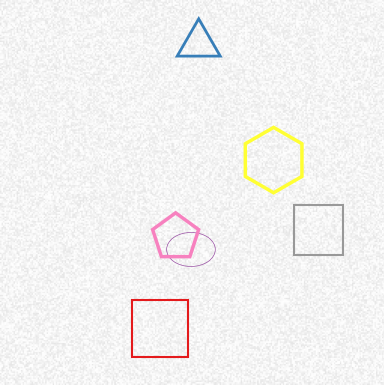[{"shape": "square", "thickness": 1.5, "radius": 0.37, "center": [0.416, 0.146]}, {"shape": "triangle", "thickness": 2, "radius": 0.32, "center": [0.516, 0.887]}, {"shape": "oval", "thickness": 0.5, "radius": 0.32, "center": [0.496, 0.352]}, {"shape": "hexagon", "thickness": 2.5, "radius": 0.42, "center": [0.711, 0.584]}, {"shape": "pentagon", "thickness": 2.5, "radius": 0.31, "center": [0.456, 0.384]}, {"shape": "square", "thickness": 1.5, "radius": 0.32, "center": [0.827, 0.402]}]